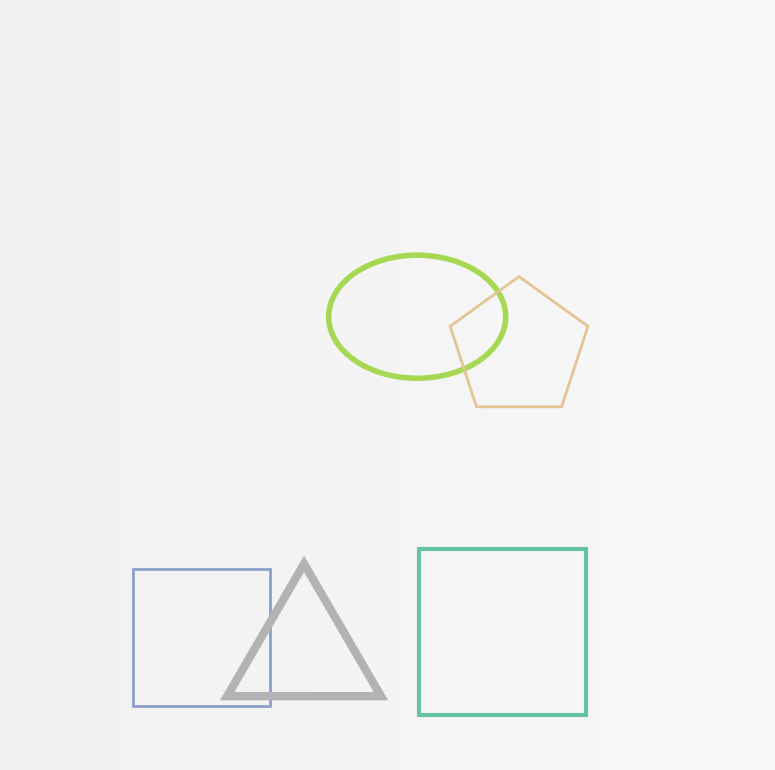[{"shape": "square", "thickness": 1.5, "radius": 0.54, "center": [0.649, 0.179]}, {"shape": "square", "thickness": 1, "radius": 0.44, "center": [0.26, 0.172]}, {"shape": "oval", "thickness": 2, "radius": 0.57, "center": [0.538, 0.589]}, {"shape": "pentagon", "thickness": 1, "radius": 0.47, "center": [0.67, 0.547]}, {"shape": "triangle", "thickness": 3, "radius": 0.57, "center": [0.392, 0.153]}]